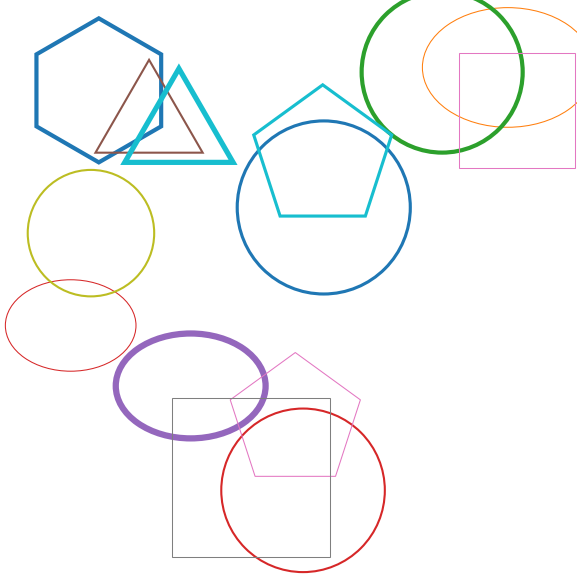[{"shape": "circle", "thickness": 1.5, "radius": 0.75, "center": [0.561, 0.64]}, {"shape": "hexagon", "thickness": 2, "radius": 0.62, "center": [0.171, 0.843]}, {"shape": "oval", "thickness": 0.5, "radius": 0.74, "center": [0.879, 0.882]}, {"shape": "circle", "thickness": 2, "radius": 0.7, "center": [0.766, 0.874]}, {"shape": "oval", "thickness": 0.5, "radius": 0.57, "center": [0.122, 0.436]}, {"shape": "circle", "thickness": 1, "radius": 0.71, "center": [0.525, 0.15]}, {"shape": "oval", "thickness": 3, "radius": 0.65, "center": [0.33, 0.331]}, {"shape": "triangle", "thickness": 1, "radius": 0.54, "center": [0.258, 0.788]}, {"shape": "pentagon", "thickness": 0.5, "radius": 0.59, "center": [0.511, 0.27]}, {"shape": "square", "thickness": 0.5, "radius": 0.5, "center": [0.896, 0.808]}, {"shape": "square", "thickness": 0.5, "radius": 0.69, "center": [0.434, 0.172]}, {"shape": "circle", "thickness": 1, "radius": 0.55, "center": [0.158, 0.595]}, {"shape": "triangle", "thickness": 2.5, "radius": 0.54, "center": [0.31, 0.772]}, {"shape": "pentagon", "thickness": 1.5, "radius": 0.63, "center": [0.559, 0.727]}]